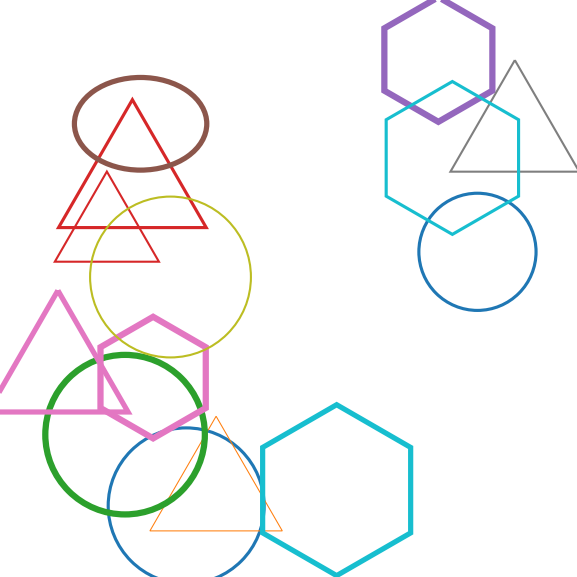[{"shape": "circle", "thickness": 1.5, "radius": 0.51, "center": [0.827, 0.563]}, {"shape": "circle", "thickness": 1.5, "radius": 0.68, "center": [0.322, 0.123]}, {"shape": "triangle", "thickness": 0.5, "radius": 0.66, "center": [0.374, 0.146]}, {"shape": "circle", "thickness": 3, "radius": 0.69, "center": [0.217, 0.246]}, {"shape": "triangle", "thickness": 1, "radius": 0.52, "center": [0.185, 0.598]}, {"shape": "triangle", "thickness": 1.5, "radius": 0.74, "center": [0.229, 0.679]}, {"shape": "hexagon", "thickness": 3, "radius": 0.54, "center": [0.759, 0.896]}, {"shape": "oval", "thickness": 2.5, "radius": 0.57, "center": [0.243, 0.785]}, {"shape": "hexagon", "thickness": 3, "radius": 0.53, "center": [0.265, 0.345]}, {"shape": "triangle", "thickness": 2.5, "radius": 0.7, "center": [0.1, 0.356]}, {"shape": "triangle", "thickness": 1, "radius": 0.64, "center": [0.891, 0.766]}, {"shape": "circle", "thickness": 1, "radius": 0.7, "center": [0.295, 0.519]}, {"shape": "hexagon", "thickness": 2.5, "radius": 0.74, "center": [0.583, 0.15]}, {"shape": "hexagon", "thickness": 1.5, "radius": 0.66, "center": [0.783, 0.726]}]